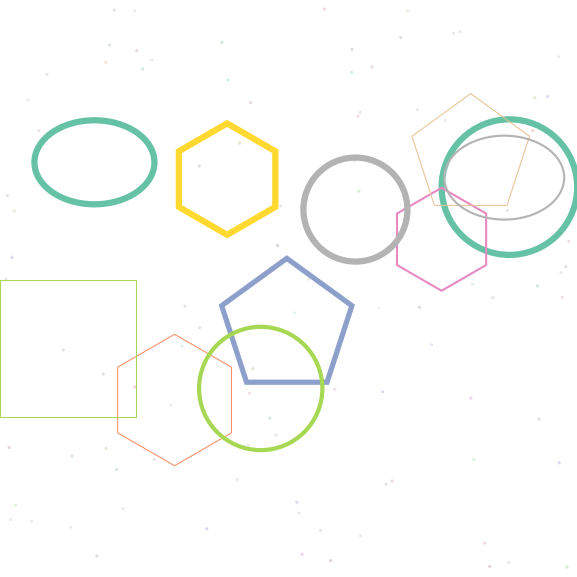[{"shape": "oval", "thickness": 3, "radius": 0.52, "center": [0.164, 0.718]}, {"shape": "circle", "thickness": 3, "radius": 0.59, "center": [0.882, 0.675]}, {"shape": "hexagon", "thickness": 0.5, "radius": 0.57, "center": [0.302, 0.306]}, {"shape": "pentagon", "thickness": 2.5, "radius": 0.59, "center": [0.497, 0.433]}, {"shape": "hexagon", "thickness": 1, "radius": 0.45, "center": [0.765, 0.585]}, {"shape": "circle", "thickness": 2, "radius": 0.53, "center": [0.451, 0.326]}, {"shape": "square", "thickness": 0.5, "radius": 0.59, "center": [0.118, 0.395]}, {"shape": "hexagon", "thickness": 3, "radius": 0.48, "center": [0.393, 0.689]}, {"shape": "pentagon", "thickness": 0.5, "radius": 0.53, "center": [0.815, 0.73]}, {"shape": "circle", "thickness": 3, "radius": 0.45, "center": [0.615, 0.636]}, {"shape": "oval", "thickness": 1, "radius": 0.52, "center": [0.873, 0.692]}]